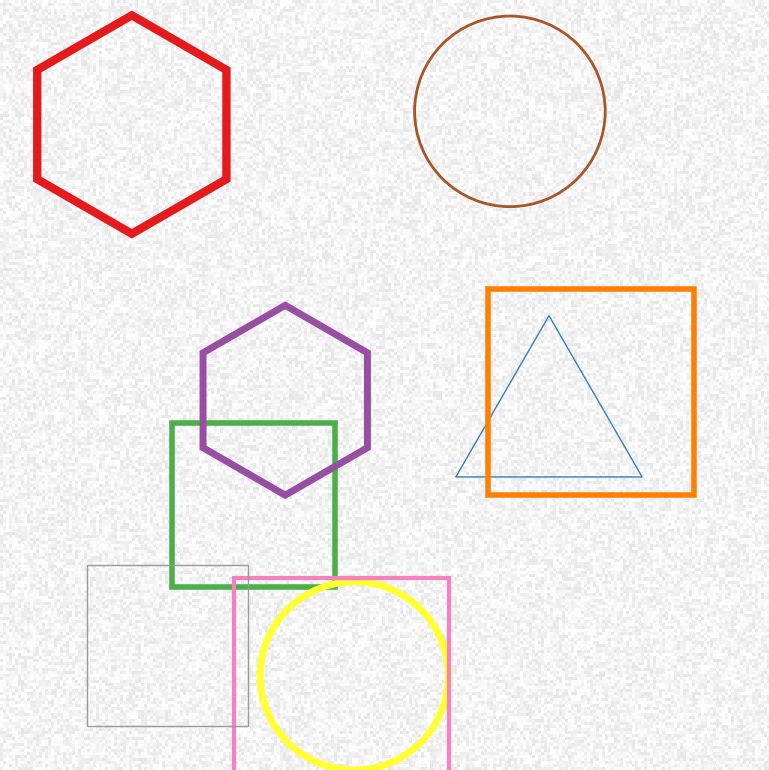[{"shape": "hexagon", "thickness": 3, "radius": 0.71, "center": [0.171, 0.838]}, {"shape": "triangle", "thickness": 0.5, "radius": 0.7, "center": [0.713, 0.45]}, {"shape": "square", "thickness": 2, "radius": 0.53, "center": [0.329, 0.344]}, {"shape": "hexagon", "thickness": 2.5, "radius": 0.62, "center": [0.37, 0.48]}, {"shape": "square", "thickness": 2, "radius": 0.67, "center": [0.767, 0.491]}, {"shape": "circle", "thickness": 2.5, "radius": 0.61, "center": [0.46, 0.122]}, {"shape": "circle", "thickness": 1, "radius": 0.62, "center": [0.662, 0.855]}, {"shape": "square", "thickness": 1.5, "radius": 0.7, "center": [0.443, 0.109]}, {"shape": "square", "thickness": 0.5, "radius": 0.52, "center": [0.218, 0.162]}]